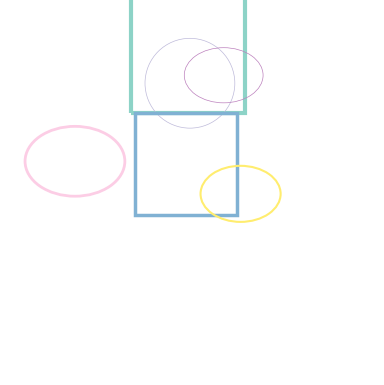[{"shape": "square", "thickness": 3, "radius": 0.74, "center": [0.489, 0.855]}, {"shape": "circle", "thickness": 0.5, "radius": 0.58, "center": [0.493, 0.784]}, {"shape": "square", "thickness": 2.5, "radius": 0.66, "center": [0.484, 0.575]}, {"shape": "oval", "thickness": 2, "radius": 0.65, "center": [0.195, 0.581]}, {"shape": "oval", "thickness": 0.5, "radius": 0.51, "center": [0.581, 0.805]}, {"shape": "oval", "thickness": 1.5, "radius": 0.52, "center": [0.625, 0.496]}]